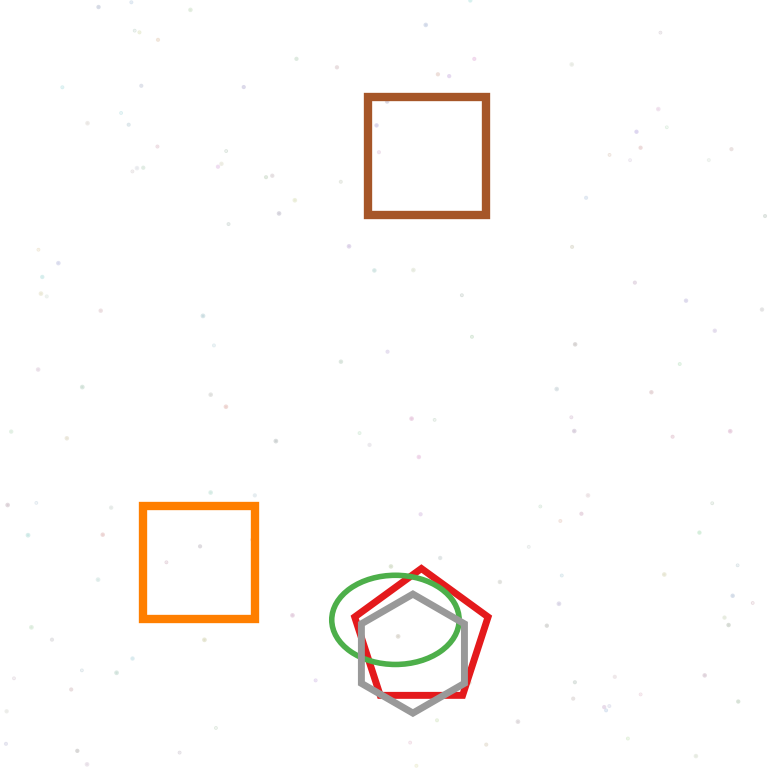[{"shape": "pentagon", "thickness": 2.5, "radius": 0.46, "center": [0.547, 0.171]}, {"shape": "oval", "thickness": 2, "radius": 0.41, "center": [0.514, 0.195]}, {"shape": "square", "thickness": 3, "radius": 0.36, "center": [0.259, 0.269]}, {"shape": "square", "thickness": 3, "radius": 0.38, "center": [0.555, 0.797]}, {"shape": "hexagon", "thickness": 2.5, "radius": 0.39, "center": [0.536, 0.151]}]